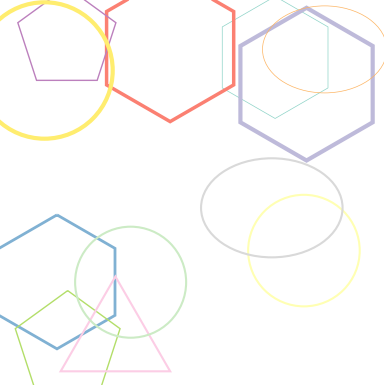[{"shape": "hexagon", "thickness": 0.5, "radius": 0.79, "center": [0.715, 0.851]}, {"shape": "circle", "thickness": 1.5, "radius": 0.72, "center": [0.789, 0.349]}, {"shape": "hexagon", "thickness": 3, "radius": 0.99, "center": [0.796, 0.781]}, {"shape": "hexagon", "thickness": 2.5, "radius": 0.95, "center": [0.442, 0.875]}, {"shape": "hexagon", "thickness": 2, "radius": 0.87, "center": [0.148, 0.268]}, {"shape": "oval", "thickness": 0.5, "radius": 0.81, "center": [0.843, 0.872]}, {"shape": "pentagon", "thickness": 1, "radius": 0.72, "center": [0.176, 0.102]}, {"shape": "triangle", "thickness": 1.5, "radius": 0.82, "center": [0.3, 0.118]}, {"shape": "oval", "thickness": 1.5, "radius": 0.92, "center": [0.706, 0.46]}, {"shape": "pentagon", "thickness": 1, "radius": 0.67, "center": [0.174, 0.9]}, {"shape": "circle", "thickness": 1.5, "radius": 0.72, "center": [0.339, 0.267]}, {"shape": "circle", "thickness": 3, "radius": 0.89, "center": [0.116, 0.817]}]